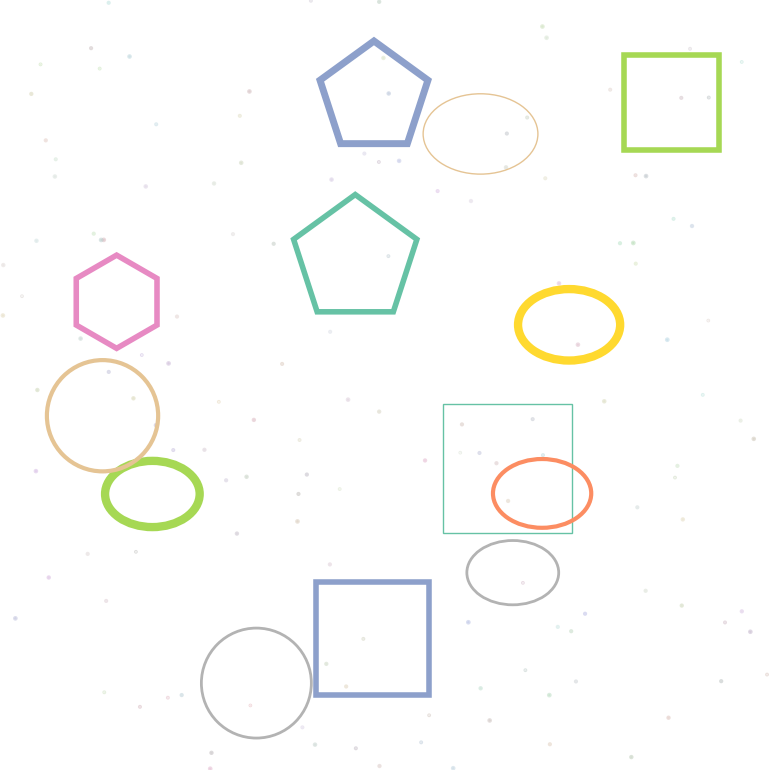[{"shape": "square", "thickness": 0.5, "radius": 0.42, "center": [0.659, 0.392]}, {"shape": "pentagon", "thickness": 2, "radius": 0.42, "center": [0.461, 0.663]}, {"shape": "oval", "thickness": 1.5, "radius": 0.32, "center": [0.704, 0.359]}, {"shape": "square", "thickness": 2, "radius": 0.37, "center": [0.484, 0.171]}, {"shape": "pentagon", "thickness": 2.5, "radius": 0.37, "center": [0.486, 0.873]}, {"shape": "hexagon", "thickness": 2, "radius": 0.3, "center": [0.151, 0.608]}, {"shape": "oval", "thickness": 3, "radius": 0.31, "center": [0.198, 0.358]}, {"shape": "square", "thickness": 2, "radius": 0.31, "center": [0.872, 0.867]}, {"shape": "oval", "thickness": 3, "radius": 0.33, "center": [0.739, 0.578]}, {"shape": "circle", "thickness": 1.5, "radius": 0.36, "center": [0.133, 0.46]}, {"shape": "oval", "thickness": 0.5, "radius": 0.37, "center": [0.624, 0.826]}, {"shape": "oval", "thickness": 1, "radius": 0.3, "center": [0.666, 0.256]}, {"shape": "circle", "thickness": 1, "radius": 0.36, "center": [0.333, 0.113]}]